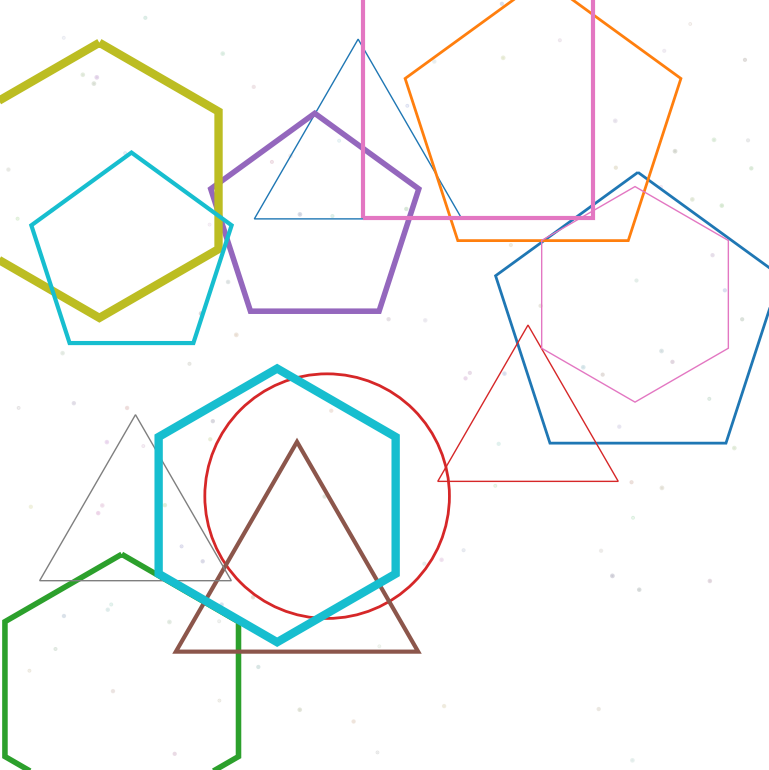[{"shape": "pentagon", "thickness": 1, "radius": 0.97, "center": [0.829, 0.582]}, {"shape": "triangle", "thickness": 0.5, "radius": 0.78, "center": [0.465, 0.794]}, {"shape": "pentagon", "thickness": 1, "radius": 0.94, "center": [0.705, 0.84]}, {"shape": "hexagon", "thickness": 2, "radius": 0.88, "center": [0.158, 0.105]}, {"shape": "triangle", "thickness": 0.5, "radius": 0.68, "center": [0.686, 0.443]}, {"shape": "circle", "thickness": 1, "radius": 0.79, "center": [0.425, 0.356]}, {"shape": "pentagon", "thickness": 2, "radius": 0.71, "center": [0.409, 0.711]}, {"shape": "triangle", "thickness": 1.5, "radius": 0.91, "center": [0.386, 0.245]}, {"shape": "hexagon", "thickness": 0.5, "radius": 0.7, "center": [0.825, 0.618]}, {"shape": "square", "thickness": 1.5, "radius": 0.75, "center": [0.621, 0.866]}, {"shape": "triangle", "thickness": 0.5, "radius": 0.72, "center": [0.176, 0.318]}, {"shape": "hexagon", "thickness": 3, "radius": 0.89, "center": [0.129, 0.766]}, {"shape": "pentagon", "thickness": 1.5, "radius": 0.68, "center": [0.171, 0.665]}, {"shape": "hexagon", "thickness": 3, "radius": 0.89, "center": [0.36, 0.344]}]